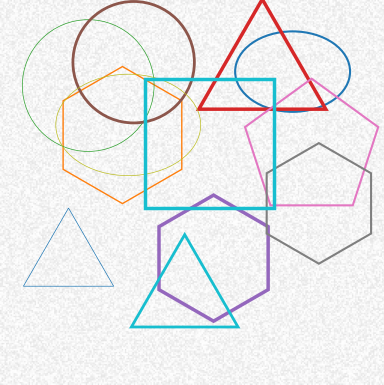[{"shape": "triangle", "thickness": 0.5, "radius": 0.68, "center": [0.178, 0.324]}, {"shape": "oval", "thickness": 1.5, "radius": 0.75, "center": [0.76, 0.814]}, {"shape": "hexagon", "thickness": 1, "radius": 0.89, "center": [0.318, 0.649]}, {"shape": "circle", "thickness": 0.5, "radius": 0.86, "center": [0.229, 0.778]}, {"shape": "triangle", "thickness": 2.5, "radius": 0.95, "center": [0.681, 0.812]}, {"shape": "hexagon", "thickness": 2.5, "radius": 0.82, "center": [0.555, 0.329]}, {"shape": "circle", "thickness": 2, "radius": 0.79, "center": [0.347, 0.838]}, {"shape": "pentagon", "thickness": 1.5, "radius": 0.91, "center": [0.809, 0.614]}, {"shape": "hexagon", "thickness": 1.5, "radius": 0.78, "center": [0.828, 0.472]}, {"shape": "oval", "thickness": 0.5, "radius": 0.94, "center": [0.333, 0.675]}, {"shape": "triangle", "thickness": 2, "radius": 0.8, "center": [0.48, 0.231]}, {"shape": "square", "thickness": 2.5, "radius": 0.84, "center": [0.543, 0.627]}]